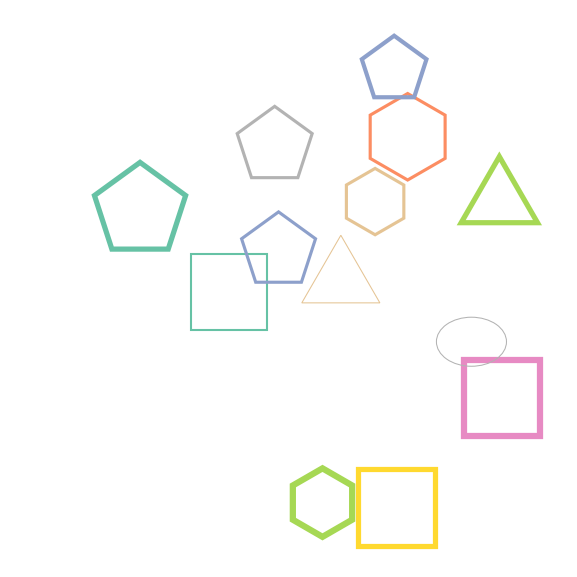[{"shape": "pentagon", "thickness": 2.5, "radius": 0.42, "center": [0.243, 0.635]}, {"shape": "square", "thickness": 1, "radius": 0.33, "center": [0.397, 0.493]}, {"shape": "hexagon", "thickness": 1.5, "radius": 0.37, "center": [0.706, 0.762]}, {"shape": "pentagon", "thickness": 1.5, "radius": 0.34, "center": [0.482, 0.565]}, {"shape": "pentagon", "thickness": 2, "radius": 0.29, "center": [0.683, 0.878]}, {"shape": "square", "thickness": 3, "radius": 0.33, "center": [0.869, 0.31]}, {"shape": "hexagon", "thickness": 3, "radius": 0.3, "center": [0.558, 0.129]}, {"shape": "triangle", "thickness": 2.5, "radius": 0.38, "center": [0.865, 0.652]}, {"shape": "square", "thickness": 2.5, "radius": 0.33, "center": [0.687, 0.12]}, {"shape": "hexagon", "thickness": 1.5, "radius": 0.29, "center": [0.65, 0.65]}, {"shape": "triangle", "thickness": 0.5, "radius": 0.39, "center": [0.59, 0.514]}, {"shape": "pentagon", "thickness": 1.5, "radius": 0.34, "center": [0.476, 0.747]}, {"shape": "oval", "thickness": 0.5, "radius": 0.3, "center": [0.816, 0.407]}]